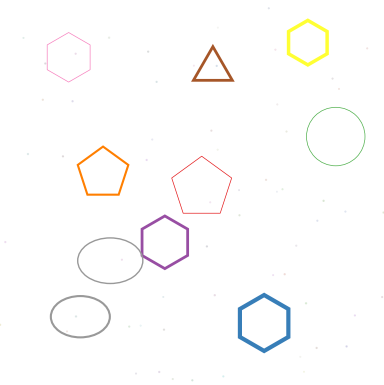[{"shape": "pentagon", "thickness": 0.5, "radius": 0.41, "center": [0.524, 0.512]}, {"shape": "hexagon", "thickness": 3, "radius": 0.36, "center": [0.686, 0.161]}, {"shape": "circle", "thickness": 0.5, "radius": 0.38, "center": [0.872, 0.645]}, {"shape": "hexagon", "thickness": 2, "radius": 0.34, "center": [0.428, 0.371]}, {"shape": "pentagon", "thickness": 1.5, "radius": 0.35, "center": [0.268, 0.55]}, {"shape": "hexagon", "thickness": 2.5, "radius": 0.29, "center": [0.8, 0.889]}, {"shape": "triangle", "thickness": 2, "radius": 0.29, "center": [0.553, 0.821]}, {"shape": "hexagon", "thickness": 0.5, "radius": 0.32, "center": [0.178, 0.851]}, {"shape": "oval", "thickness": 1, "radius": 0.42, "center": [0.286, 0.323]}, {"shape": "oval", "thickness": 1.5, "radius": 0.38, "center": [0.209, 0.177]}]